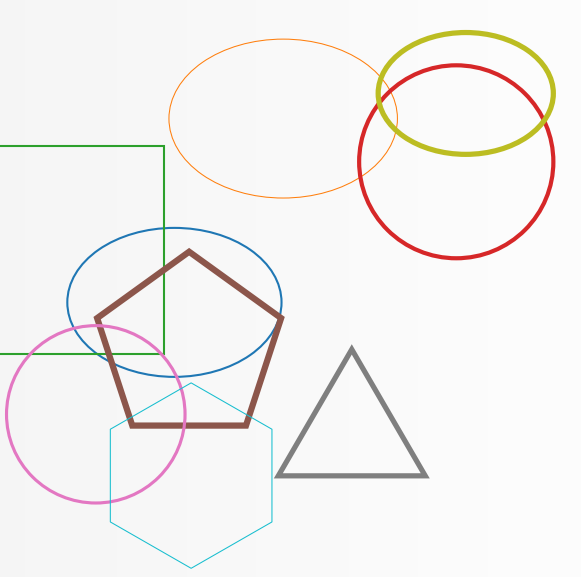[{"shape": "oval", "thickness": 1, "radius": 0.92, "center": [0.3, 0.476]}, {"shape": "oval", "thickness": 0.5, "radius": 0.98, "center": [0.487, 0.794]}, {"shape": "square", "thickness": 1, "radius": 0.9, "center": [0.102, 0.567]}, {"shape": "circle", "thickness": 2, "radius": 0.84, "center": [0.785, 0.719]}, {"shape": "pentagon", "thickness": 3, "radius": 0.83, "center": [0.325, 0.397]}, {"shape": "circle", "thickness": 1.5, "radius": 0.77, "center": [0.165, 0.282]}, {"shape": "triangle", "thickness": 2.5, "radius": 0.73, "center": [0.605, 0.248]}, {"shape": "oval", "thickness": 2.5, "radius": 0.75, "center": [0.801, 0.837]}, {"shape": "hexagon", "thickness": 0.5, "radius": 0.8, "center": [0.329, 0.176]}]